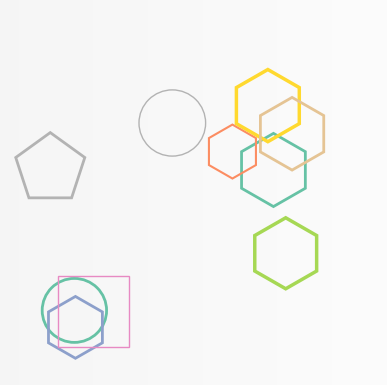[{"shape": "hexagon", "thickness": 2, "radius": 0.48, "center": [0.706, 0.559]}, {"shape": "circle", "thickness": 2, "radius": 0.42, "center": [0.192, 0.194]}, {"shape": "hexagon", "thickness": 1.5, "radius": 0.35, "center": [0.6, 0.606]}, {"shape": "hexagon", "thickness": 2, "radius": 0.4, "center": [0.195, 0.15]}, {"shape": "square", "thickness": 1, "radius": 0.46, "center": [0.241, 0.191]}, {"shape": "hexagon", "thickness": 2.5, "radius": 0.46, "center": [0.737, 0.342]}, {"shape": "hexagon", "thickness": 2.5, "radius": 0.47, "center": [0.691, 0.726]}, {"shape": "hexagon", "thickness": 2, "radius": 0.47, "center": [0.754, 0.653]}, {"shape": "pentagon", "thickness": 2, "radius": 0.47, "center": [0.13, 0.562]}, {"shape": "circle", "thickness": 1, "radius": 0.43, "center": [0.445, 0.681]}]